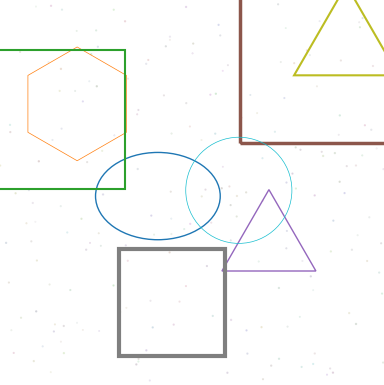[{"shape": "oval", "thickness": 1, "radius": 0.81, "center": [0.41, 0.491]}, {"shape": "hexagon", "thickness": 0.5, "radius": 0.74, "center": [0.2, 0.73]}, {"shape": "square", "thickness": 1.5, "radius": 0.91, "center": [0.142, 0.69]}, {"shape": "triangle", "thickness": 1, "radius": 0.7, "center": [0.699, 0.367]}, {"shape": "square", "thickness": 2.5, "radius": 0.99, "center": [0.822, 0.827]}, {"shape": "square", "thickness": 3, "radius": 0.69, "center": [0.447, 0.215]}, {"shape": "triangle", "thickness": 1.5, "radius": 0.78, "center": [0.899, 0.883]}, {"shape": "circle", "thickness": 0.5, "radius": 0.69, "center": [0.62, 0.506]}]